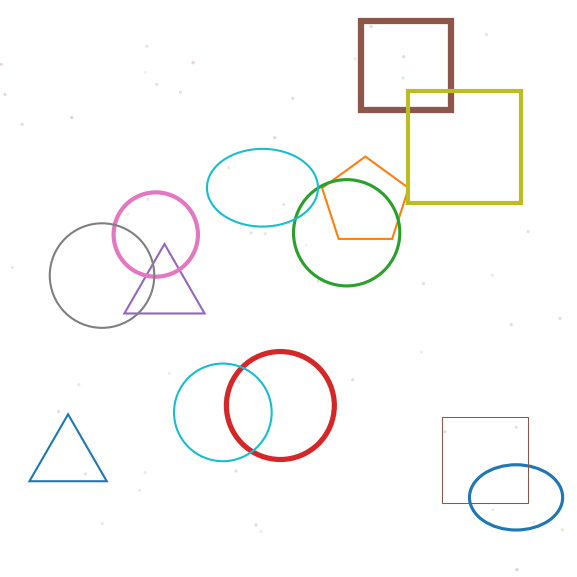[{"shape": "oval", "thickness": 1.5, "radius": 0.4, "center": [0.894, 0.138]}, {"shape": "triangle", "thickness": 1, "radius": 0.39, "center": [0.118, 0.204]}, {"shape": "pentagon", "thickness": 1, "radius": 0.39, "center": [0.633, 0.649]}, {"shape": "circle", "thickness": 1.5, "radius": 0.46, "center": [0.6, 0.596]}, {"shape": "circle", "thickness": 2.5, "radius": 0.47, "center": [0.485, 0.297]}, {"shape": "triangle", "thickness": 1, "radius": 0.4, "center": [0.285, 0.496]}, {"shape": "square", "thickness": 3, "radius": 0.39, "center": [0.703, 0.885]}, {"shape": "square", "thickness": 0.5, "radius": 0.37, "center": [0.84, 0.203]}, {"shape": "circle", "thickness": 2, "radius": 0.37, "center": [0.27, 0.593]}, {"shape": "circle", "thickness": 1, "radius": 0.45, "center": [0.177, 0.522]}, {"shape": "square", "thickness": 2, "radius": 0.49, "center": [0.805, 0.745]}, {"shape": "circle", "thickness": 1, "radius": 0.42, "center": [0.386, 0.285]}, {"shape": "oval", "thickness": 1, "radius": 0.48, "center": [0.454, 0.674]}]